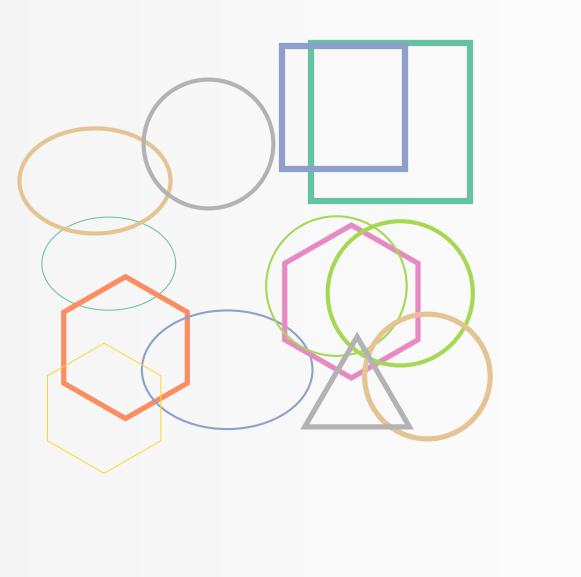[{"shape": "square", "thickness": 3, "radius": 0.68, "center": [0.673, 0.787]}, {"shape": "oval", "thickness": 0.5, "radius": 0.58, "center": [0.187, 0.543]}, {"shape": "hexagon", "thickness": 2.5, "radius": 0.61, "center": [0.216, 0.397]}, {"shape": "oval", "thickness": 1, "radius": 0.73, "center": [0.391, 0.359]}, {"shape": "square", "thickness": 3, "radius": 0.53, "center": [0.591, 0.813]}, {"shape": "hexagon", "thickness": 2.5, "radius": 0.66, "center": [0.605, 0.477]}, {"shape": "circle", "thickness": 2, "radius": 0.62, "center": [0.689, 0.491]}, {"shape": "circle", "thickness": 1, "radius": 0.6, "center": [0.579, 0.504]}, {"shape": "hexagon", "thickness": 0.5, "radius": 0.56, "center": [0.179, 0.292]}, {"shape": "oval", "thickness": 2, "radius": 0.65, "center": [0.163, 0.686]}, {"shape": "circle", "thickness": 2.5, "radius": 0.54, "center": [0.735, 0.347]}, {"shape": "triangle", "thickness": 2.5, "radius": 0.52, "center": [0.614, 0.312]}, {"shape": "circle", "thickness": 2, "radius": 0.56, "center": [0.359, 0.75]}]